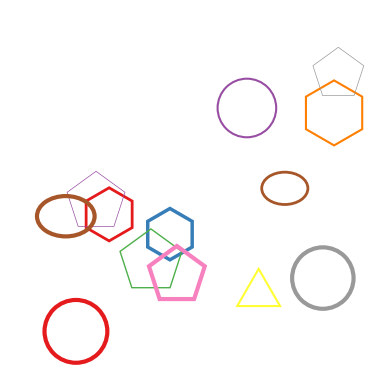[{"shape": "circle", "thickness": 3, "radius": 0.41, "center": [0.197, 0.139]}, {"shape": "hexagon", "thickness": 2, "radius": 0.35, "center": [0.283, 0.443]}, {"shape": "hexagon", "thickness": 2.5, "radius": 0.33, "center": [0.441, 0.392]}, {"shape": "pentagon", "thickness": 1, "radius": 0.42, "center": [0.392, 0.321]}, {"shape": "pentagon", "thickness": 0.5, "radius": 0.4, "center": [0.249, 0.476]}, {"shape": "circle", "thickness": 1.5, "radius": 0.38, "center": [0.641, 0.72]}, {"shape": "hexagon", "thickness": 1.5, "radius": 0.42, "center": [0.868, 0.707]}, {"shape": "triangle", "thickness": 1.5, "radius": 0.32, "center": [0.672, 0.237]}, {"shape": "oval", "thickness": 2, "radius": 0.3, "center": [0.74, 0.511]}, {"shape": "oval", "thickness": 3, "radius": 0.37, "center": [0.171, 0.438]}, {"shape": "pentagon", "thickness": 3, "radius": 0.38, "center": [0.459, 0.285]}, {"shape": "circle", "thickness": 3, "radius": 0.4, "center": [0.839, 0.278]}, {"shape": "pentagon", "thickness": 0.5, "radius": 0.35, "center": [0.879, 0.808]}]